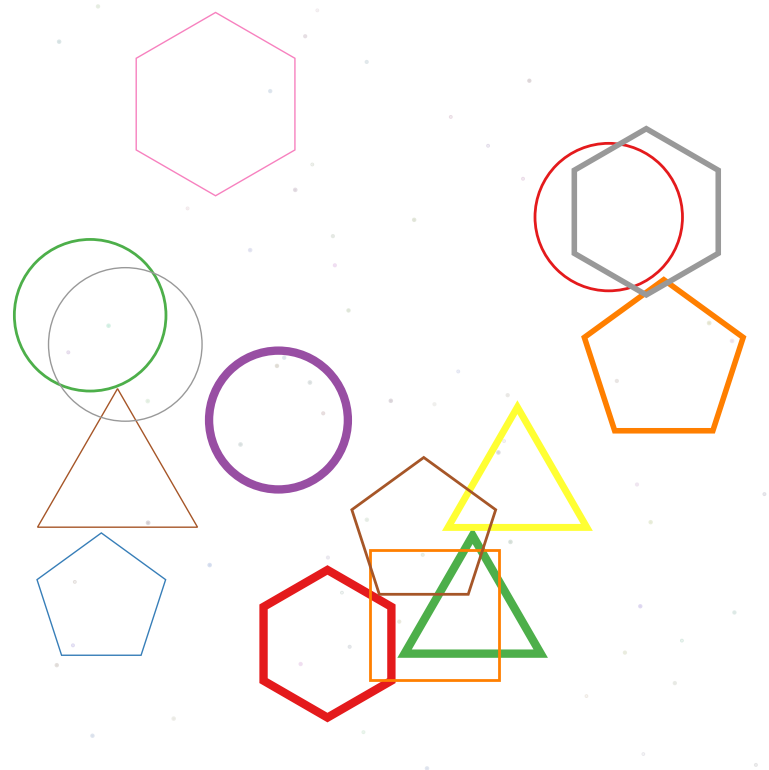[{"shape": "hexagon", "thickness": 3, "radius": 0.48, "center": [0.425, 0.164]}, {"shape": "circle", "thickness": 1, "radius": 0.48, "center": [0.791, 0.718]}, {"shape": "pentagon", "thickness": 0.5, "radius": 0.44, "center": [0.132, 0.22]}, {"shape": "circle", "thickness": 1, "radius": 0.49, "center": [0.117, 0.591]}, {"shape": "triangle", "thickness": 3, "radius": 0.51, "center": [0.614, 0.202]}, {"shape": "circle", "thickness": 3, "radius": 0.45, "center": [0.362, 0.454]}, {"shape": "pentagon", "thickness": 2, "radius": 0.54, "center": [0.862, 0.528]}, {"shape": "square", "thickness": 1, "radius": 0.42, "center": [0.565, 0.201]}, {"shape": "triangle", "thickness": 2.5, "radius": 0.52, "center": [0.672, 0.367]}, {"shape": "triangle", "thickness": 0.5, "radius": 0.6, "center": [0.153, 0.375]}, {"shape": "pentagon", "thickness": 1, "radius": 0.49, "center": [0.55, 0.308]}, {"shape": "hexagon", "thickness": 0.5, "radius": 0.6, "center": [0.28, 0.865]}, {"shape": "circle", "thickness": 0.5, "radius": 0.5, "center": [0.163, 0.553]}, {"shape": "hexagon", "thickness": 2, "radius": 0.54, "center": [0.839, 0.725]}]